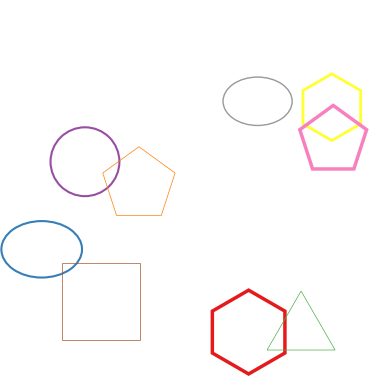[{"shape": "hexagon", "thickness": 2.5, "radius": 0.54, "center": [0.646, 0.137]}, {"shape": "oval", "thickness": 1.5, "radius": 0.52, "center": [0.108, 0.352]}, {"shape": "triangle", "thickness": 0.5, "radius": 0.51, "center": [0.782, 0.142]}, {"shape": "circle", "thickness": 1.5, "radius": 0.45, "center": [0.221, 0.58]}, {"shape": "pentagon", "thickness": 0.5, "radius": 0.49, "center": [0.361, 0.52]}, {"shape": "hexagon", "thickness": 2, "radius": 0.43, "center": [0.862, 0.722]}, {"shape": "square", "thickness": 0.5, "radius": 0.51, "center": [0.263, 0.217]}, {"shape": "pentagon", "thickness": 2.5, "radius": 0.46, "center": [0.865, 0.635]}, {"shape": "oval", "thickness": 1, "radius": 0.45, "center": [0.669, 0.737]}]